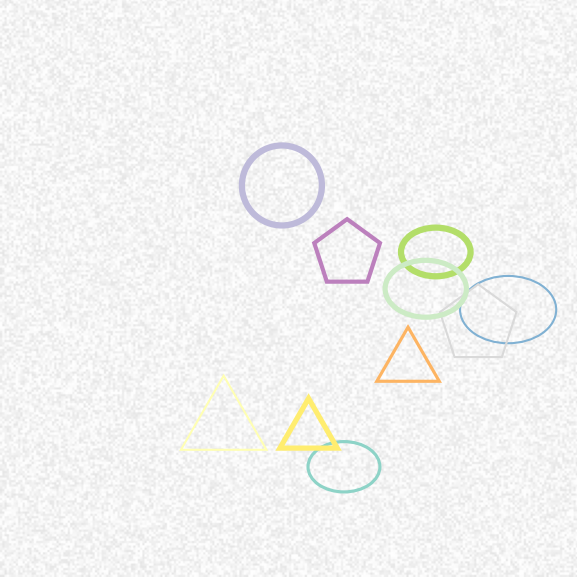[{"shape": "oval", "thickness": 1.5, "radius": 0.31, "center": [0.596, 0.191]}, {"shape": "triangle", "thickness": 1, "radius": 0.43, "center": [0.387, 0.263]}, {"shape": "circle", "thickness": 3, "radius": 0.35, "center": [0.488, 0.678]}, {"shape": "oval", "thickness": 1, "radius": 0.42, "center": [0.88, 0.463]}, {"shape": "triangle", "thickness": 1.5, "radius": 0.31, "center": [0.707, 0.37]}, {"shape": "oval", "thickness": 3, "radius": 0.3, "center": [0.755, 0.563]}, {"shape": "pentagon", "thickness": 1, "radius": 0.35, "center": [0.828, 0.437]}, {"shape": "pentagon", "thickness": 2, "radius": 0.3, "center": [0.601, 0.56]}, {"shape": "oval", "thickness": 2.5, "radius": 0.35, "center": [0.737, 0.499]}, {"shape": "triangle", "thickness": 2.5, "radius": 0.29, "center": [0.534, 0.252]}]